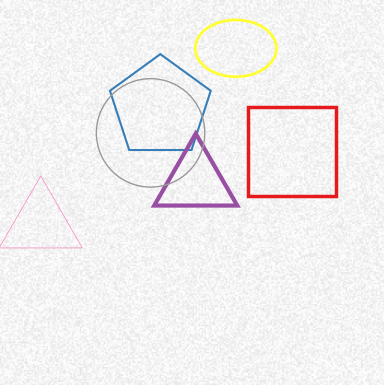[{"shape": "square", "thickness": 2.5, "radius": 0.58, "center": [0.759, 0.607]}, {"shape": "pentagon", "thickness": 1.5, "radius": 0.69, "center": [0.417, 0.722]}, {"shape": "triangle", "thickness": 3, "radius": 0.62, "center": [0.508, 0.528]}, {"shape": "oval", "thickness": 2, "radius": 0.53, "center": [0.613, 0.874]}, {"shape": "triangle", "thickness": 0.5, "radius": 0.62, "center": [0.106, 0.418]}, {"shape": "circle", "thickness": 1, "radius": 0.7, "center": [0.391, 0.655]}]